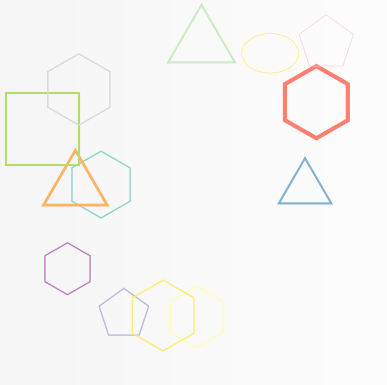[{"shape": "hexagon", "thickness": 1, "radius": 0.43, "center": [0.261, 0.521]}, {"shape": "hexagon", "thickness": 1, "radius": 0.4, "center": [0.508, 0.177]}, {"shape": "pentagon", "thickness": 1, "radius": 0.34, "center": [0.32, 0.184]}, {"shape": "hexagon", "thickness": 3, "radius": 0.47, "center": [0.816, 0.735]}, {"shape": "triangle", "thickness": 1.5, "radius": 0.39, "center": [0.787, 0.511]}, {"shape": "triangle", "thickness": 2, "radius": 0.47, "center": [0.195, 0.515]}, {"shape": "square", "thickness": 1.5, "radius": 0.47, "center": [0.11, 0.664]}, {"shape": "pentagon", "thickness": 0.5, "radius": 0.37, "center": [0.842, 0.888]}, {"shape": "hexagon", "thickness": 1, "radius": 0.46, "center": [0.204, 0.768]}, {"shape": "hexagon", "thickness": 1, "radius": 0.34, "center": [0.174, 0.302]}, {"shape": "triangle", "thickness": 1.5, "radius": 0.5, "center": [0.52, 0.888]}, {"shape": "oval", "thickness": 0.5, "radius": 0.37, "center": [0.697, 0.861]}, {"shape": "hexagon", "thickness": 1, "radius": 0.46, "center": [0.421, 0.18]}]